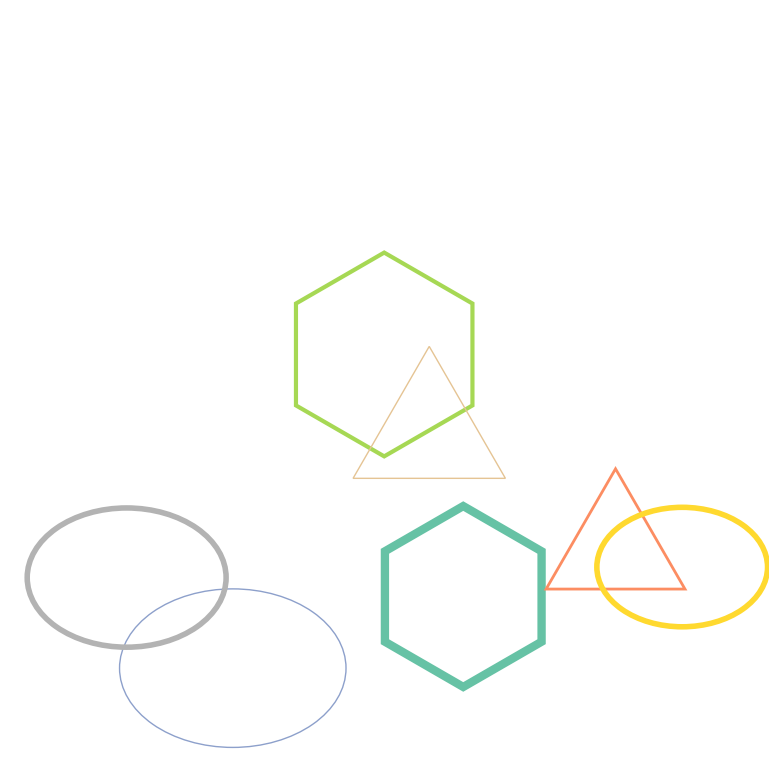[{"shape": "hexagon", "thickness": 3, "radius": 0.59, "center": [0.602, 0.225]}, {"shape": "triangle", "thickness": 1, "radius": 0.52, "center": [0.799, 0.287]}, {"shape": "oval", "thickness": 0.5, "radius": 0.74, "center": [0.302, 0.132]}, {"shape": "hexagon", "thickness": 1.5, "radius": 0.66, "center": [0.499, 0.54]}, {"shape": "oval", "thickness": 2, "radius": 0.55, "center": [0.886, 0.264]}, {"shape": "triangle", "thickness": 0.5, "radius": 0.57, "center": [0.557, 0.436]}, {"shape": "oval", "thickness": 2, "radius": 0.65, "center": [0.164, 0.25]}]